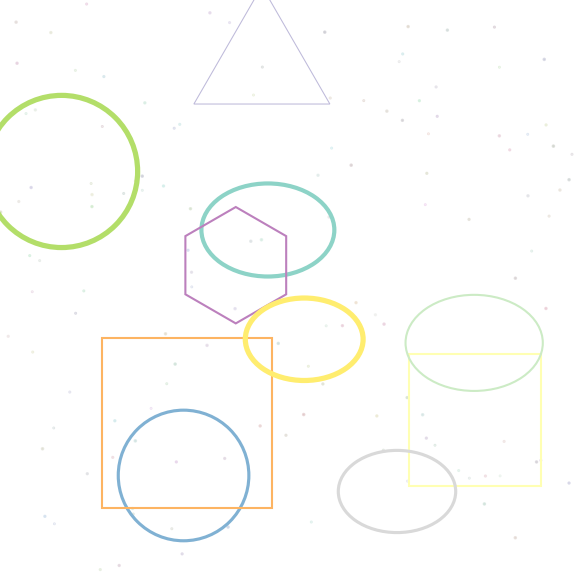[{"shape": "oval", "thickness": 2, "radius": 0.58, "center": [0.464, 0.601]}, {"shape": "square", "thickness": 1, "radius": 0.57, "center": [0.822, 0.271]}, {"shape": "triangle", "thickness": 0.5, "radius": 0.68, "center": [0.453, 0.887]}, {"shape": "circle", "thickness": 1.5, "radius": 0.57, "center": [0.318, 0.176]}, {"shape": "square", "thickness": 1, "radius": 0.74, "center": [0.324, 0.266]}, {"shape": "circle", "thickness": 2.5, "radius": 0.66, "center": [0.107, 0.702]}, {"shape": "oval", "thickness": 1.5, "radius": 0.51, "center": [0.687, 0.148]}, {"shape": "hexagon", "thickness": 1, "radius": 0.5, "center": [0.408, 0.54]}, {"shape": "oval", "thickness": 1, "radius": 0.59, "center": [0.821, 0.405]}, {"shape": "oval", "thickness": 2.5, "radius": 0.51, "center": [0.527, 0.412]}]